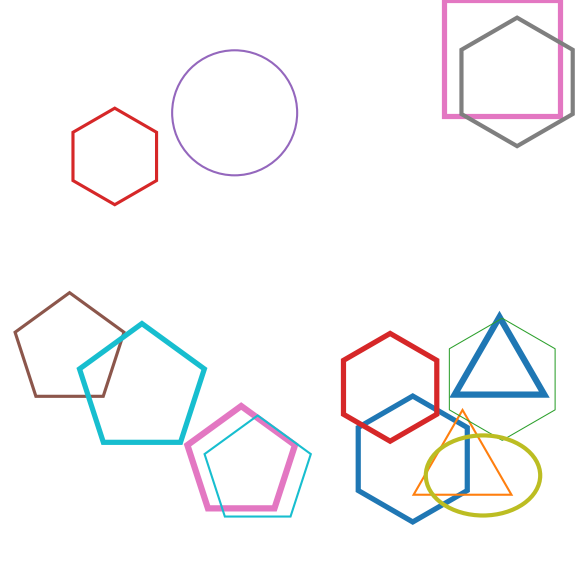[{"shape": "hexagon", "thickness": 2.5, "radius": 0.55, "center": [0.715, 0.204]}, {"shape": "triangle", "thickness": 3, "radius": 0.45, "center": [0.865, 0.361]}, {"shape": "triangle", "thickness": 1, "radius": 0.49, "center": [0.801, 0.191]}, {"shape": "hexagon", "thickness": 0.5, "radius": 0.53, "center": [0.87, 0.342]}, {"shape": "hexagon", "thickness": 1.5, "radius": 0.42, "center": [0.199, 0.728]}, {"shape": "hexagon", "thickness": 2.5, "radius": 0.47, "center": [0.676, 0.328]}, {"shape": "circle", "thickness": 1, "radius": 0.54, "center": [0.406, 0.804]}, {"shape": "pentagon", "thickness": 1.5, "radius": 0.5, "center": [0.12, 0.393]}, {"shape": "pentagon", "thickness": 3, "radius": 0.49, "center": [0.418, 0.198]}, {"shape": "square", "thickness": 2.5, "radius": 0.5, "center": [0.87, 0.898]}, {"shape": "hexagon", "thickness": 2, "radius": 0.56, "center": [0.895, 0.857]}, {"shape": "oval", "thickness": 2, "radius": 0.5, "center": [0.836, 0.176]}, {"shape": "pentagon", "thickness": 2.5, "radius": 0.57, "center": [0.246, 0.325]}, {"shape": "pentagon", "thickness": 1, "radius": 0.48, "center": [0.446, 0.183]}]